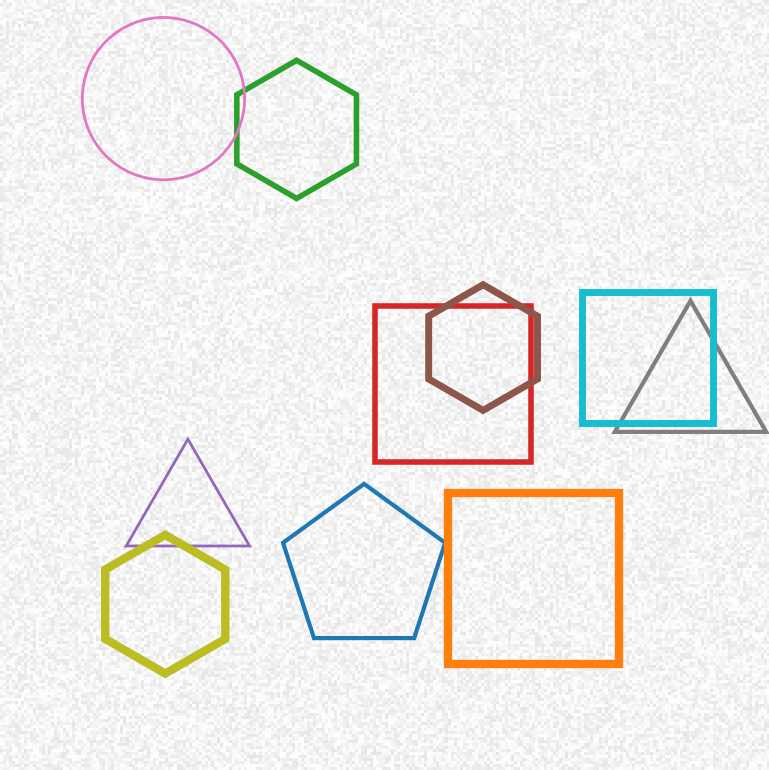[{"shape": "pentagon", "thickness": 1.5, "radius": 0.55, "center": [0.473, 0.261]}, {"shape": "square", "thickness": 3, "radius": 0.56, "center": [0.693, 0.249]}, {"shape": "hexagon", "thickness": 2, "radius": 0.45, "center": [0.385, 0.832]}, {"shape": "square", "thickness": 2, "radius": 0.51, "center": [0.588, 0.502]}, {"shape": "triangle", "thickness": 1, "radius": 0.46, "center": [0.244, 0.337]}, {"shape": "hexagon", "thickness": 2.5, "radius": 0.41, "center": [0.627, 0.549]}, {"shape": "circle", "thickness": 1, "radius": 0.53, "center": [0.212, 0.872]}, {"shape": "triangle", "thickness": 1.5, "radius": 0.57, "center": [0.897, 0.496]}, {"shape": "hexagon", "thickness": 3, "radius": 0.45, "center": [0.215, 0.215]}, {"shape": "square", "thickness": 2.5, "radius": 0.43, "center": [0.841, 0.535]}]